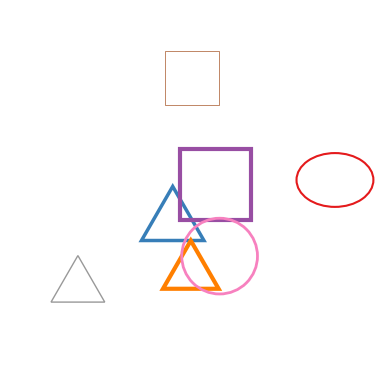[{"shape": "oval", "thickness": 1.5, "radius": 0.5, "center": [0.87, 0.533]}, {"shape": "triangle", "thickness": 2.5, "radius": 0.47, "center": [0.449, 0.422]}, {"shape": "square", "thickness": 3, "radius": 0.46, "center": [0.559, 0.521]}, {"shape": "triangle", "thickness": 3, "radius": 0.42, "center": [0.496, 0.292]}, {"shape": "square", "thickness": 0.5, "radius": 0.35, "center": [0.498, 0.797]}, {"shape": "circle", "thickness": 2, "radius": 0.49, "center": [0.57, 0.335]}, {"shape": "triangle", "thickness": 1, "radius": 0.4, "center": [0.202, 0.256]}]